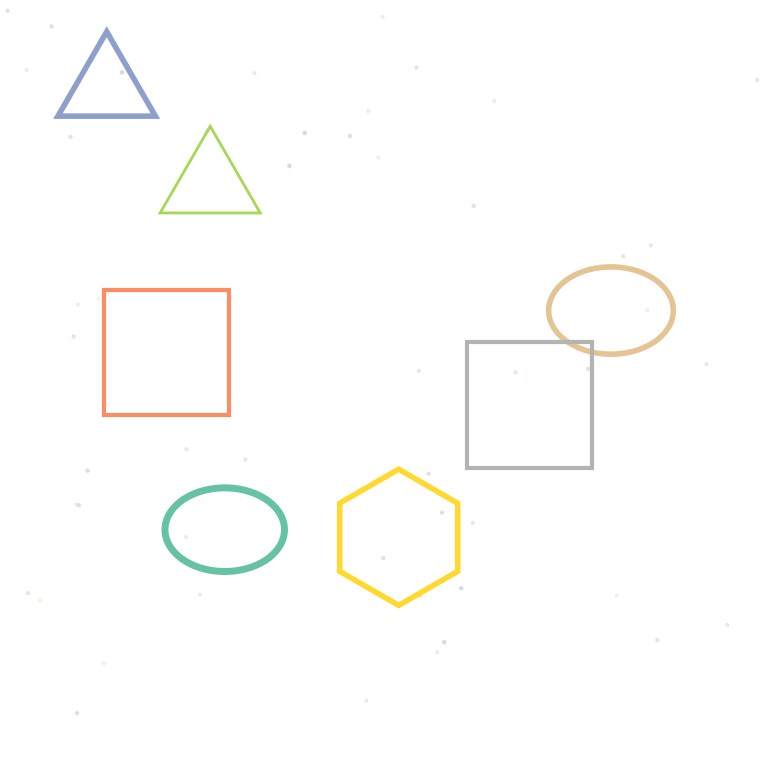[{"shape": "oval", "thickness": 2.5, "radius": 0.39, "center": [0.292, 0.312]}, {"shape": "square", "thickness": 1.5, "radius": 0.41, "center": [0.216, 0.542]}, {"shape": "triangle", "thickness": 2, "radius": 0.37, "center": [0.139, 0.886]}, {"shape": "triangle", "thickness": 1, "radius": 0.38, "center": [0.273, 0.761]}, {"shape": "hexagon", "thickness": 2, "radius": 0.44, "center": [0.518, 0.302]}, {"shape": "oval", "thickness": 2, "radius": 0.4, "center": [0.794, 0.597]}, {"shape": "square", "thickness": 1.5, "radius": 0.41, "center": [0.687, 0.474]}]